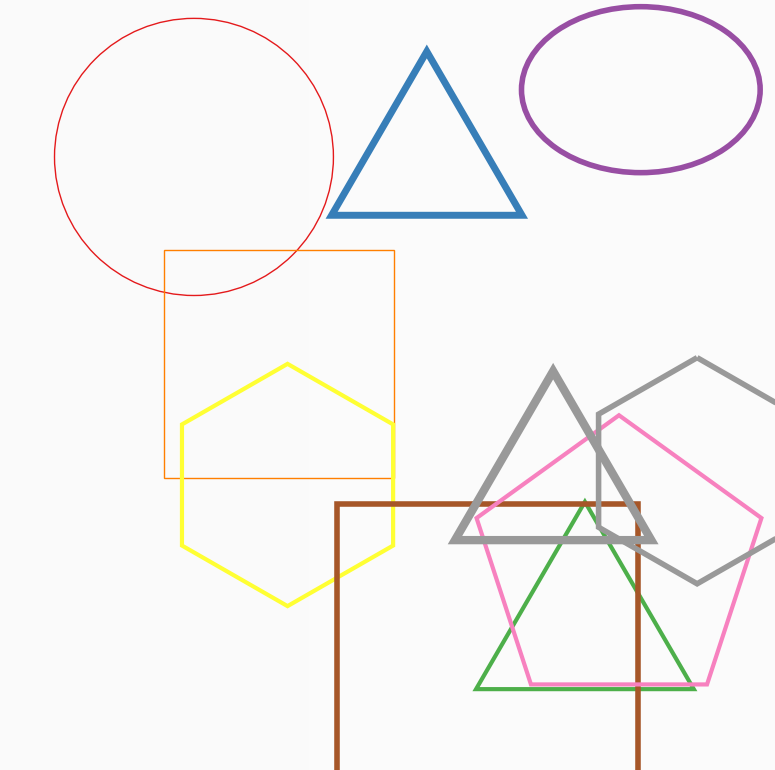[{"shape": "circle", "thickness": 0.5, "radius": 0.9, "center": [0.25, 0.796]}, {"shape": "triangle", "thickness": 2.5, "radius": 0.71, "center": [0.551, 0.791]}, {"shape": "triangle", "thickness": 1.5, "radius": 0.81, "center": [0.755, 0.186]}, {"shape": "oval", "thickness": 2, "radius": 0.77, "center": [0.827, 0.884]}, {"shape": "square", "thickness": 0.5, "radius": 0.74, "center": [0.36, 0.528]}, {"shape": "hexagon", "thickness": 1.5, "radius": 0.79, "center": [0.371, 0.37]}, {"shape": "square", "thickness": 2, "radius": 0.97, "center": [0.629, 0.151]}, {"shape": "pentagon", "thickness": 1.5, "radius": 0.97, "center": [0.799, 0.267]}, {"shape": "hexagon", "thickness": 2, "radius": 0.73, "center": [0.9, 0.389]}, {"shape": "triangle", "thickness": 3, "radius": 0.73, "center": [0.714, 0.372]}]